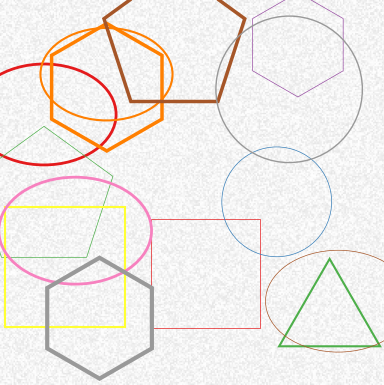[{"shape": "oval", "thickness": 2, "radius": 0.94, "center": [0.114, 0.703]}, {"shape": "square", "thickness": 0.5, "radius": 0.71, "center": [0.534, 0.29]}, {"shape": "circle", "thickness": 0.5, "radius": 0.71, "center": [0.719, 0.476]}, {"shape": "pentagon", "thickness": 0.5, "radius": 0.94, "center": [0.114, 0.484]}, {"shape": "triangle", "thickness": 1.5, "radius": 0.76, "center": [0.856, 0.176]}, {"shape": "hexagon", "thickness": 0.5, "radius": 0.68, "center": [0.774, 0.884]}, {"shape": "oval", "thickness": 1.5, "radius": 0.86, "center": [0.277, 0.807]}, {"shape": "hexagon", "thickness": 2.5, "radius": 0.83, "center": [0.277, 0.773]}, {"shape": "square", "thickness": 1.5, "radius": 0.78, "center": [0.169, 0.307]}, {"shape": "pentagon", "thickness": 2.5, "radius": 0.96, "center": [0.453, 0.892]}, {"shape": "oval", "thickness": 0.5, "radius": 0.94, "center": [0.879, 0.218]}, {"shape": "oval", "thickness": 2, "radius": 0.99, "center": [0.195, 0.401]}, {"shape": "hexagon", "thickness": 3, "radius": 0.78, "center": [0.259, 0.174]}, {"shape": "circle", "thickness": 1, "radius": 0.95, "center": [0.751, 0.768]}]